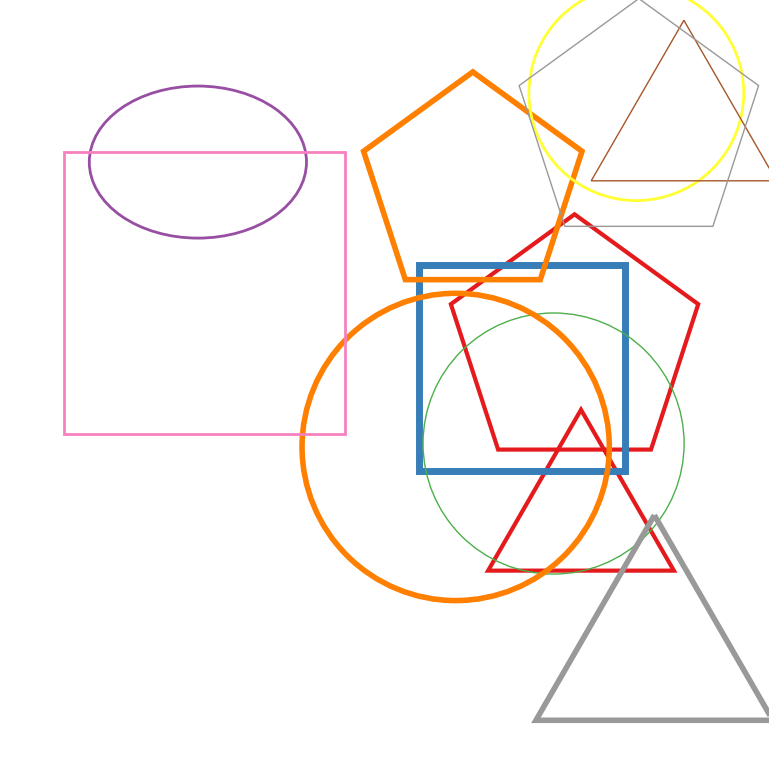[{"shape": "triangle", "thickness": 1.5, "radius": 0.7, "center": [0.755, 0.329]}, {"shape": "pentagon", "thickness": 1.5, "radius": 0.84, "center": [0.746, 0.553]}, {"shape": "square", "thickness": 2.5, "radius": 0.67, "center": [0.678, 0.522]}, {"shape": "circle", "thickness": 0.5, "radius": 0.85, "center": [0.719, 0.424]}, {"shape": "oval", "thickness": 1, "radius": 0.71, "center": [0.257, 0.789]}, {"shape": "circle", "thickness": 2, "radius": 1.0, "center": [0.592, 0.42]}, {"shape": "pentagon", "thickness": 2, "radius": 0.75, "center": [0.614, 0.757]}, {"shape": "circle", "thickness": 1, "radius": 0.7, "center": [0.826, 0.879]}, {"shape": "triangle", "thickness": 0.5, "radius": 0.69, "center": [0.888, 0.835]}, {"shape": "square", "thickness": 1, "radius": 0.91, "center": [0.266, 0.62]}, {"shape": "pentagon", "thickness": 0.5, "radius": 0.82, "center": [0.83, 0.838]}, {"shape": "triangle", "thickness": 2, "radius": 0.89, "center": [0.85, 0.153]}]